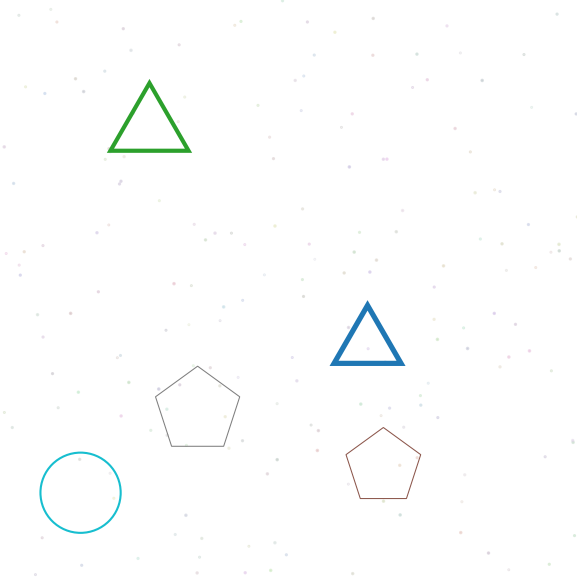[{"shape": "triangle", "thickness": 2.5, "radius": 0.33, "center": [0.636, 0.403]}, {"shape": "triangle", "thickness": 2, "radius": 0.39, "center": [0.259, 0.777]}, {"shape": "pentagon", "thickness": 0.5, "radius": 0.34, "center": [0.664, 0.191]}, {"shape": "pentagon", "thickness": 0.5, "radius": 0.38, "center": [0.342, 0.288]}, {"shape": "circle", "thickness": 1, "radius": 0.35, "center": [0.14, 0.146]}]